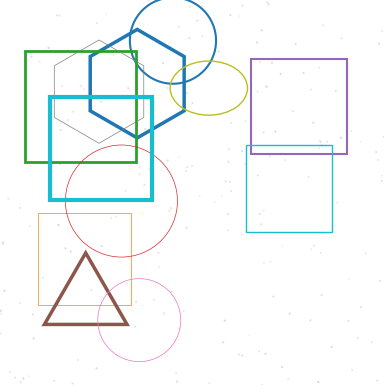[{"shape": "hexagon", "thickness": 2.5, "radius": 0.7, "center": [0.356, 0.783]}, {"shape": "circle", "thickness": 1.5, "radius": 0.56, "center": [0.449, 0.894]}, {"shape": "square", "thickness": 0.5, "radius": 0.6, "center": [0.22, 0.327]}, {"shape": "square", "thickness": 2, "radius": 0.72, "center": [0.209, 0.724]}, {"shape": "circle", "thickness": 0.5, "radius": 0.73, "center": [0.315, 0.478]}, {"shape": "square", "thickness": 1.5, "radius": 0.62, "center": [0.776, 0.723]}, {"shape": "triangle", "thickness": 2.5, "radius": 0.62, "center": [0.223, 0.219]}, {"shape": "circle", "thickness": 0.5, "radius": 0.54, "center": [0.362, 0.169]}, {"shape": "hexagon", "thickness": 0.5, "radius": 0.67, "center": [0.257, 0.762]}, {"shape": "oval", "thickness": 1, "radius": 0.5, "center": [0.542, 0.771]}, {"shape": "square", "thickness": 3, "radius": 0.66, "center": [0.263, 0.614]}, {"shape": "square", "thickness": 1, "radius": 0.56, "center": [0.75, 0.51]}]